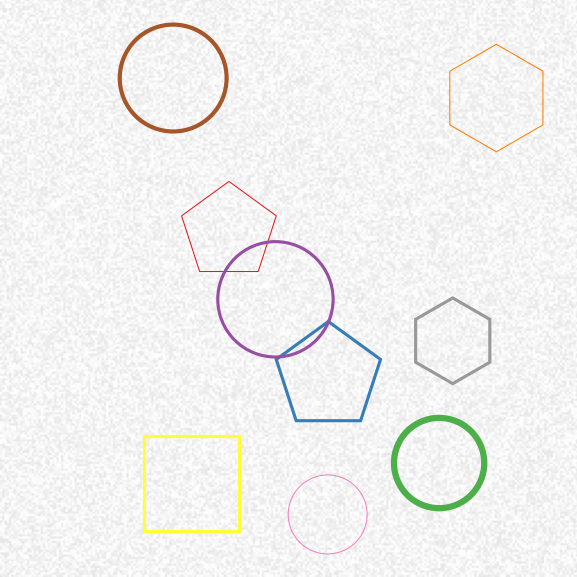[{"shape": "pentagon", "thickness": 0.5, "radius": 0.43, "center": [0.396, 0.599]}, {"shape": "pentagon", "thickness": 1.5, "radius": 0.47, "center": [0.569, 0.347]}, {"shape": "circle", "thickness": 3, "radius": 0.39, "center": [0.76, 0.197]}, {"shape": "circle", "thickness": 1.5, "radius": 0.5, "center": [0.477, 0.481]}, {"shape": "hexagon", "thickness": 0.5, "radius": 0.47, "center": [0.859, 0.829]}, {"shape": "square", "thickness": 1.5, "radius": 0.41, "center": [0.332, 0.162]}, {"shape": "circle", "thickness": 2, "radius": 0.46, "center": [0.3, 0.864]}, {"shape": "circle", "thickness": 0.5, "radius": 0.34, "center": [0.567, 0.108]}, {"shape": "hexagon", "thickness": 1.5, "radius": 0.37, "center": [0.784, 0.409]}]